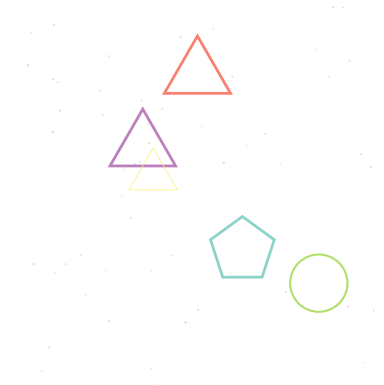[{"shape": "pentagon", "thickness": 2, "radius": 0.44, "center": [0.63, 0.351]}, {"shape": "triangle", "thickness": 2, "radius": 0.5, "center": [0.513, 0.807]}, {"shape": "circle", "thickness": 1.5, "radius": 0.37, "center": [0.828, 0.265]}, {"shape": "triangle", "thickness": 2, "radius": 0.49, "center": [0.371, 0.618]}, {"shape": "triangle", "thickness": 0.5, "radius": 0.36, "center": [0.398, 0.543]}]